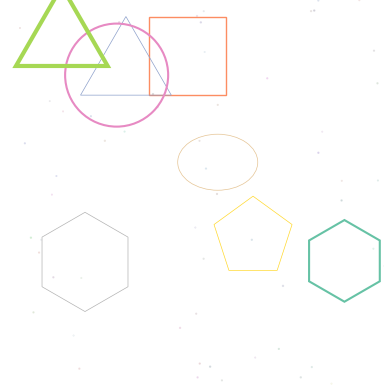[{"shape": "hexagon", "thickness": 1.5, "radius": 0.53, "center": [0.895, 0.322]}, {"shape": "square", "thickness": 1, "radius": 0.5, "center": [0.486, 0.854]}, {"shape": "triangle", "thickness": 0.5, "radius": 0.68, "center": [0.327, 0.821]}, {"shape": "circle", "thickness": 1.5, "radius": 0.67, "center": [0.303, 0.805]}, {"shape": "triangle", "thickness": 3, "radius": 0.69, "center": [0.161, 0.897]}, {"shape": "pentagon", "thickness": 0.5, "radius": 0.53, "center": [0.657, 0.384]}, {"shape": "oval", "thickness": 0.5, "radius": 0.52, "center": [0.566, 0.579]}, {"shape": "hexagon", "thickness": 0.5, "radius": 0.64, "center": [0.221, 0.32]}]